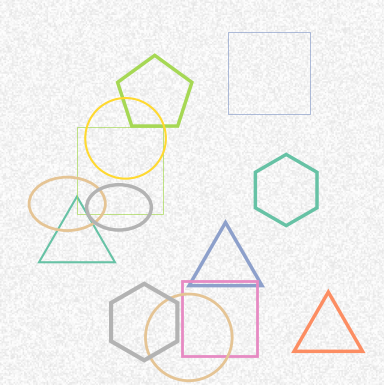[{"shape": "hexagon", "thickness": 2.5, "radius": 0.46, "center": [0.743, 0.506]}, {"shape": "triangle", "thickness": 1.5, "radius": 0.57, "center": [0.2, 0.376]}, {"shape": "triangle", "thickness": 2.5, "radius": 0.51, "center": [0.853, 0.139]}, {"shape": "triangle", "thickness": 2.5, "radius": 0.55, "center": [0.586, 0.313]}, {"shape": "square", "thickness": 0.5, "radius": 0.53, "center": [0.699, 0.811]}, {"shape": "square", "thickness": 2, "radius": 0.49, "center": [0.571, 0.172]}, {"shape": "pentagon", "thickness": 2.5, "radius": 0.51, "center": [0.402, 0.755]}, {"shape": "square", "thickness": 0.5, "radius": 0.56, "center": [0.311, 0.557]}, {"shape": "circle", "thickness": 1.5, "radius": 0.52, "center": [0.326, 0.641]}, {"shape": "circle", "thickness": 2, "radius": 0.56, "center": [0.49, 0.124]}, {"shape": "oval", "thickness": 2, "radius": 0.5, "center": [0.175, 0.47]}, {"shape": "oval", "thickness": 2.5, "radius": 0.42, "center": [0.309, 0.461]}, {"shape": "hexagon", "thickness": 3, "radius": 0.5, "center": [0.375, 0.163]}]